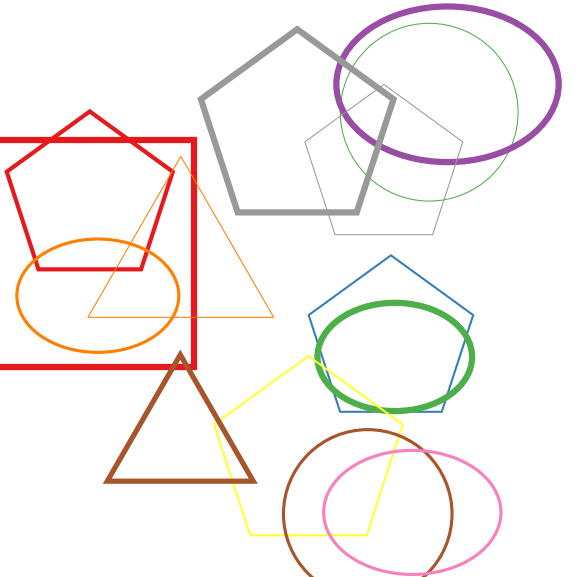[{"shape": "pentagon", "thickness": 2, "radius": 0.76, "center": [0.155, 0.655]}, {"shape": "square", "thickness": 3, "radius": 0.98, "center": [0.14, 0.56]}, {"shape": "pentagon", "thickness": 1, "radius": 0.75, "center": [0.677, 0.407]}, {"shape": "circle", "thickness": 0.5, "radius": 0.77, "center": [0.743, 0.805]}, {"shape": "oval", "thickness": 3, "radius": 0.67, "center": [0.684, 0.381]}, {"shape": "oval", "thickness": 3, "radius": 0.96, "center": [0.775, 0.853]}, {"shape": "triangle", "thickness": 0.5, "radius": 0.93, "center": [0.313, 0.543]}, {"shape": "oval", "thickness": 1.5, "radius": 0.7, "center": [0.169, 0.487]}, {"shape": "pentagon", "thickness": 1, "radius": 0.86, "center": [0.534, 0.211]}, {"shape": "circle", "thickness": 1.5, "radius": 0.73, "center": [0.637, 0.109]}, {"shape": "triangle", "thickness": 2.5, "radius": 0.73, "center": [0.312, 0.239]}, {"shape": "oval", "thickness": 1.5, "radius": 0.77, "center": [0.714, 0.112]}, {"shape": "pentagon", "thickness": 0.5, "radius": 0.72, "center": [0.665, 0.709]}, {"shape": "pentagon", "thickness": 3, "radius": 0.88, "center": [0.515, 0.773]}]